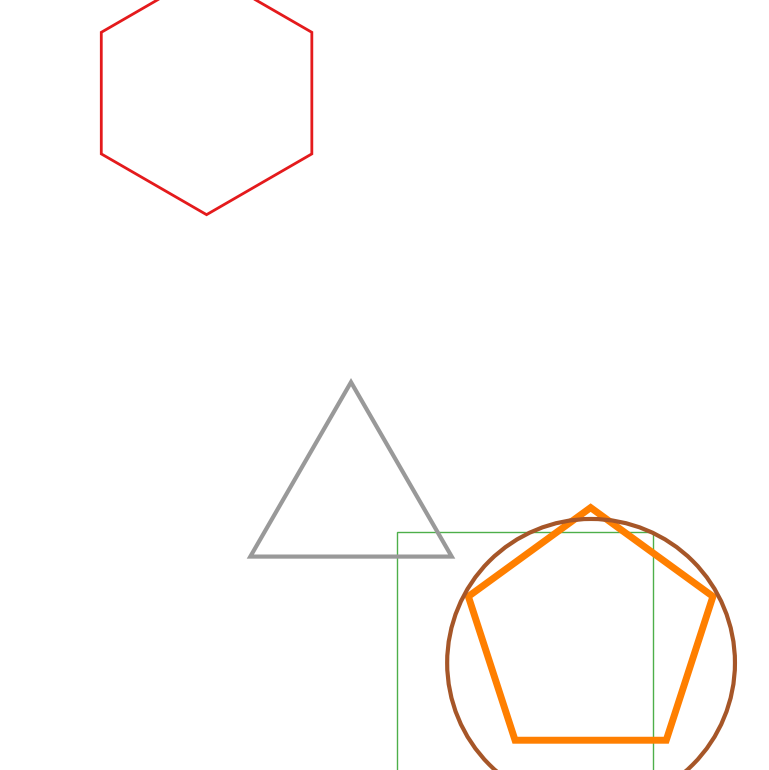[{"shape": "hexagon", "thickness": 1, "radius": 0.79, "center": [0.268, 0.879]}, {"shape": "square", "thickness": 0.5, "radius": 0.83, "center": [0.682, 0.142]}, {"shape": "pentagon", "thickness": 2.5, "radius": 0.83, "center": [0.767, 0.174]}, {"shape": "circle", "thickness": 1.5, "radius": 0.93, "center": [0.768, 0.139]}, {"shape": "triangle", "thickness": 1.5, "radius": 0.75, "center": [0.456, 0.353]}]